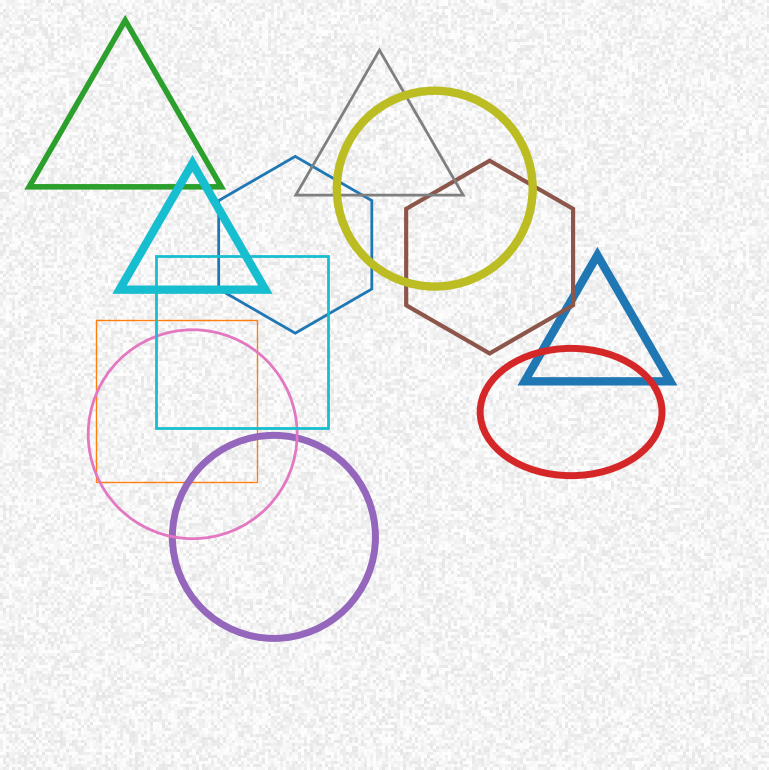[{"shape": "triangle", "thickness": 3, "radius": 0.55, "center": [0.776, 0.559]}, {"shape": "hexagon", "thickness": 1, "radius": 0.57, "center": [0.383, 0.682]}, {"shape": "square", "thickness": 0.5, "radius": 0.53, "center": [0.229, 0.48]}, {"shape": "triangle", "thickness": 2, "radius": 0.72, "center": [0.163, 0.829]}, {"shape": "oval", "thickness": 2.5, "radius": 0.59, "center": [0.742, 0.465]}, {"shape": "circle", "thickness": 2.5, "radius": 0.66, "center": [0.356, 0.303]}, {"shape": "hexagon", "thickness": 1.5, "radius": 0.63, "center": [0.636, 0.666]}, {"shape": "circle", "thickness": 1, "radius": 0.68, "center": [0.25, 0.436]}, {"shape": "triangle", "thickness": 1, "radius": 0.63, "center": [0.493, 0.809]}, {"shape": "circle", "thickness": 3, "radius": 0.64, "center": [0.565, 0.755]}, {"shape": "square", "thickness": 1, "radius": 0.56, "center": [0.314, 0.556]}, {"shape": "triangle", "thickness": 3, "radius": 0.55, "center": [0.25, 0.678]}]